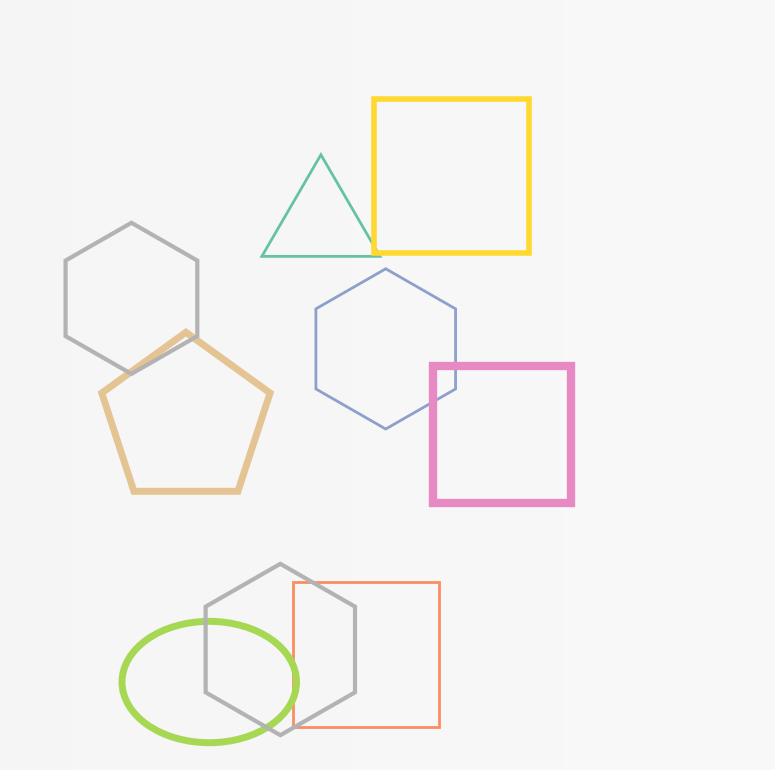[{"shape": "triangle", "thickness": 1, "radius": 0.44, "center": [0.414, 0.711]}, {"shape": "square", "thickness": 1, "radius": 0.47, "center": [0.472, 0.15]}, {"shape": "hexagon", "thickness": 1, "radius": 0.52, "center": [0.498, 0.547]}, {"shape": "square", "thickness": 3, "radius": 0.44, "center": [0.648, 0.436]}, {"shape": "oval", "thickness": 2.5, "radius": 0.56, "center": [0.27, 0.114]}, {"shape": "square", "thickness": 2, "radius": 0.5, "center": [0.582, 0.771]}, {"shape": "pentagon", "thickness": 2.5, "radius": 0.57, "center": [0.24, 0.454]}, {"shape": "hexagon", "thickness": 1.5, "radius": 0.56, "center": [0.362, 0.156]}, {"shape": "hexagon", "thickness": 1.5, "radius": 0.49, "center": [0.17, 0.613]}]